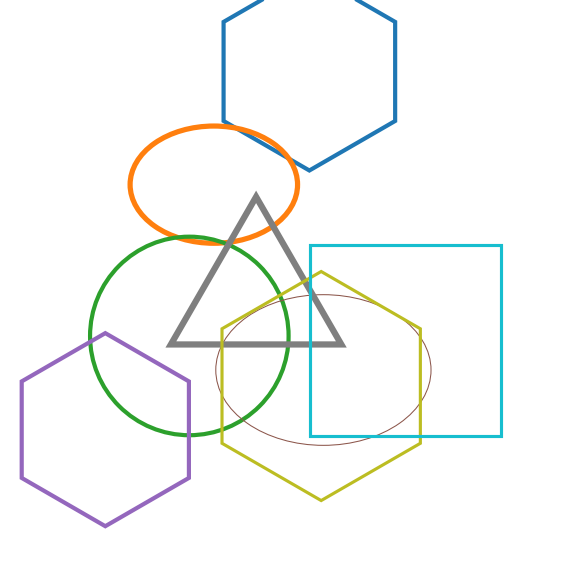[{"shape": "hexagon", "thickness": 2, "radius": 0.86, "center": [0.536, 0.875]}, {"shape": "oval", "thickness": 2.5, "radius": 0.72, "center": [0.37, 0.679]}, {"shape": "circle", "thickness": 2, "radius": 0.86, "center": [0.328, 0.417]}, {"shape": "hexagon", "thickness": 2, "radius": 0.84, "center": [0.182, 0.255]}, {"shape": "oval", "thickness": 0.5, "radius": 0.93, "center": [0.56, 0.358]}, {"shape": "triangle", "thickness": 3, "radius": 0.85, "center": [0.443, 0.488]}, {"shape": "hexagon", "thickness": 1.5, "radius": 0.99, "center": [0.556, 0.331]}, {"shape": "square", "thickness": 1.5, "radius": 0.83, "center": [0.702, 0.409]}]